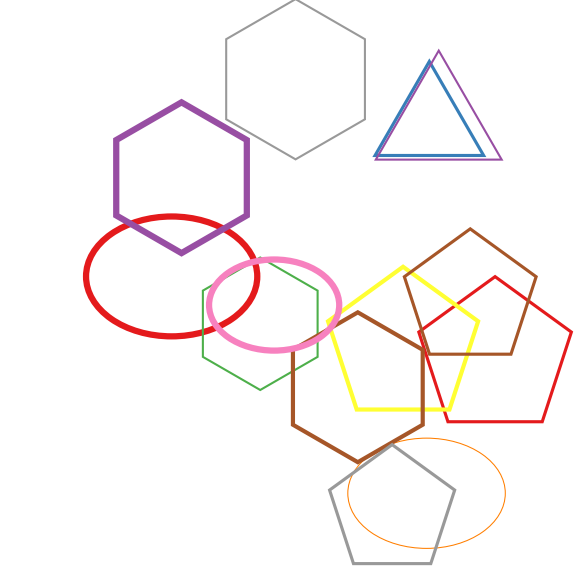[{"shape": "oval", "thickness": 3, "radius": 0.74, "center": [0.297, 0.52]}, {"shape": "pentagon", "thickness": 1.5, "radius": 0.69, "center": [0.857, 0.381]}, {"shape": "triangle", "thickness": 1.5, "radius": 0.54, "center": [0.743, 0.784]}, {"shape": "hexagon", "thickness": 1, "radius": 0.57, "center": [0.451, 0.439]}, {"shape": "hexagon", "thickness": 3, "radius": 0.65, "center": [0.314, 0.691]}, {"shape": "triangle", "thickness": 1, "radius": 0.63, "center": [0.76, 0.786]}, {"shape": "oval", "thickness": 0.5, "radius": 0.68, "center": [0.739, 0.145]}, {"shape": "pentagon", "thickness": 2, "radius": 0.68, "center": [0.698, 0.401]}, {"shape": "hexagon", "thickness": 2, "radius": 0.65, "center": [0.62, 0.329]}, {"shape": "pentagon", "thickness": 1.5, "radius": 0.6, "center": [0.814, 0.483]}, {"shape": "oval", "thickness": 3, "radius": 0.56, "center": [0.475, 0.471]}, {"shape": "pentagon", "thickness": 1.5, "radius": 0.57, "center": [0.679, 0.115]}, {"shape": "hexagon", "thickness": 1, "radius": 0.69, "center": [0.512, 0.862]}]